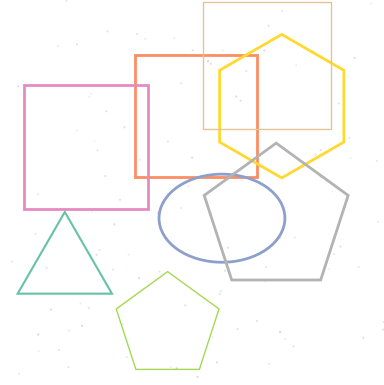[{"shape": "triangle", "thickness": 1.5, "radius": 0.71, "center": [0.168, 0.308]}, {"shape": "square", "thickness": 2, "radius": 0.79, "center": [0.51, 0.699]}, {"shape": "oval", "thickness": 2, "radius": 0.82, "center": [0.577, 0.433]}, {"shape": "square", "thickness": 2, "radius": 0.8, "center": [0.224, 0.618]}, {"shape": "pentagon", "thickness": 1, "radius": 0.7, "center": [0.435, 0.154]}, {"shape": "hexagon", "thickness": 2, "radius": 0.93, "center": [0.732, 0.724]}, {"shape": "square", "thickness": 1, "radius": 0.83, "center": [0.693, 0.83]}, {"shape": "pentagon", "thickness": 2, "radius": 0.98, "center": [0.717, 0.432]}]